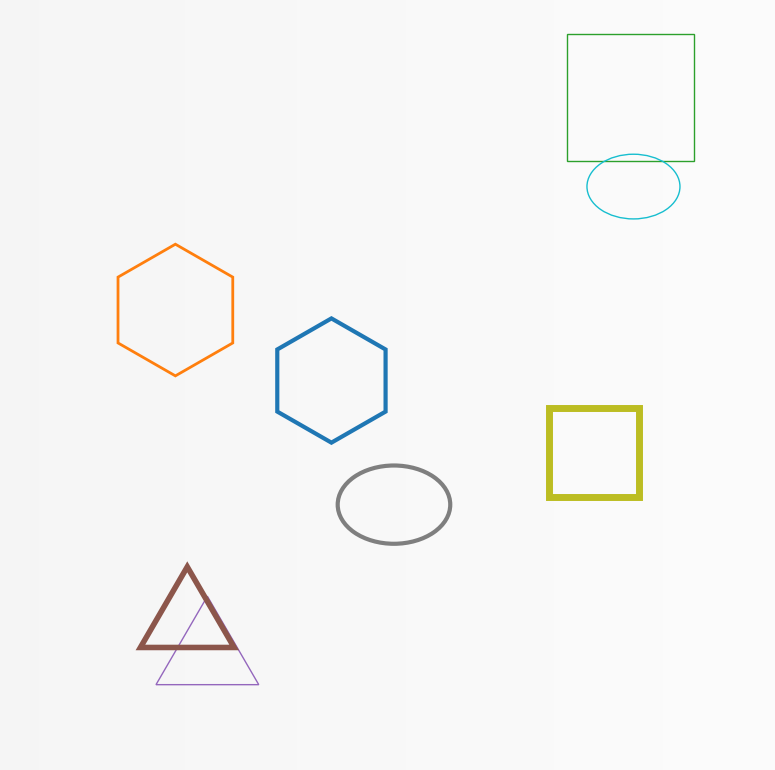[{"shape": "hexagon", "thickness": 1.5, "radius": 0.4, "center": [0.428, 0.506]}, {"shape": "hexagon", "thickness": 1, "radius": 0.43, "center": [0.226, 0.597]}, {"shape": "square", "thickness": 0.5, "radius": 0.41, "center": [0.814, 0.873]}, {"shape": "triangle", "thickness": 0.5, "radius": 0.38, "center": [0.268, 0.149]}, {"shape": "triangle", "thickness": 2, "radius": 0.35, "center": [0.242, 0.194]}, {"shape": "oval", "thickness": 1.5, "radius": 0.36, "center": [0.508, 0.345]}, {"shape": "square", "thickness": 2.5, "radius": 0.29, "center": [0.767, 0.412]}, {"shape": "oval", "thickness": 0.5, "radius": 0.3, "center": [0.817, 0.758]}]